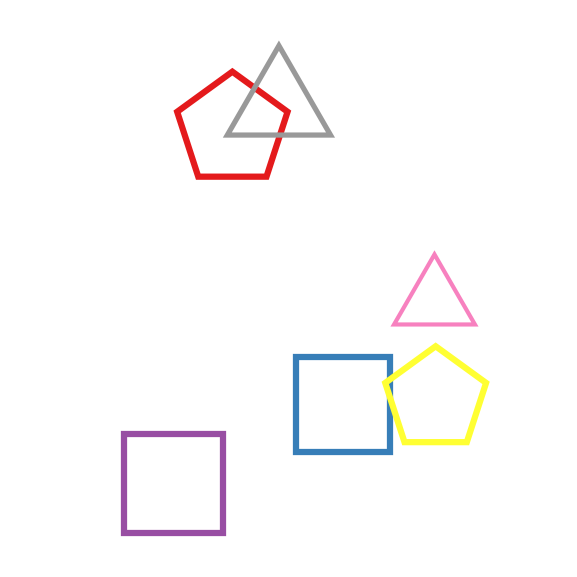[{"shape": "pentagon", "thickness": 3, "radius": 0.5, "center": [0.402, 0.775]}, {"shape": "square", "thickness": 3, "radius": 0.41, "center": [0.594, 0.299]}, {"shape": "square", "thickness": 3, "radius": 0.43, "center": [0.3, 0.162]}, {"shape": "pentagon", "thickness": 3, "radius": 0.46, "center": [0.754, 0.308]}, {"shape": "triangle", "thickness": 2, "radius": 0.4, "center": [0.752, 0.478]}, {"shape": "triangle", "thickness": 2.5, "radius": 0.52, "center": [0.483, 0.817]}]